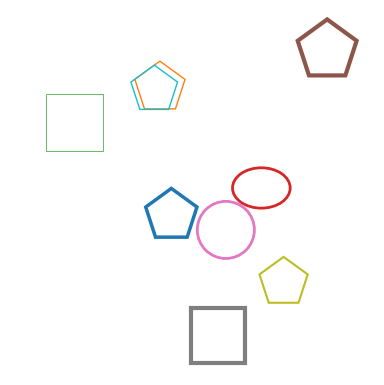[{"shape": "pentagon", "thickness": 2.5, "radius": 0.35, "center": [0.445, 0.441]}, {"shape": "pentagon", "thickness": 1, "radius": 0.34, "center": [0.415, 0.773]}, {"shape": "square", "thickness": 0.5, "radius": 0.37, "center": [0.194, 0.682]}, {"shape": "oval", "thickness": 2, "radius": 0.37, "center": [0.679, 0.512]}, {"shape": "pentagon", "thickness": 3, "radius": 0.4, "center": [0.85, 0.869]}, {"shape": "circle", "thickness": 2, "radius": 0.37, "center": [0.587, 0.403]}, {"shape": "square", "thickness": 3, "radius": 0.35, "center": [0.567, 0.128]}, {"shape": "pentagon", "thickness": 1.5, "radius": 0.33, "center": [0.737, 0.267]}, {"shape": "pentagon", "thickness": 1, "radius": 0.32, "center": [0.401, 0.767]}]